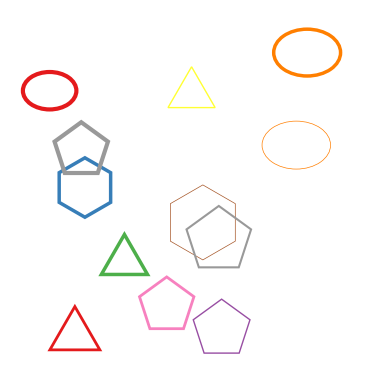[{"shape": "triangle", "thickness": 2, "radius": 0.37, "center": [0.194, 0.129]}, {"shape": "oval", "thickness": 3, "radius": 0.35, "center": [0.129, 0.764]}, {"shape": "hexagon", "thickness": 2.5, "radius": 0.39, "center": [0.221, 0.513]}, {"shape": "triangle", "thickness": 2.5, "radius": 0.35, "center": [0.323, 0.322]}, {"shape": "pentagon", "thickness": 1, "radius": 0.39, "center": [0.576, 0.145]}, {"shape": "oval", "thickness": 0.5, "radius": 0.44, "center": [0.77, 0.623]}, {"shape": "oval", "thickness": 2.5, "radius": 0.43, "center": [0.798, 0.863]}, {"shape": "triangle", "thickness": 1, "radius": 0.35, "center": [0.498, 0.756]}, {"shape": "hexagon", "thickness": 0.5, "radius": 0.49, "center": [0.527, 0.422]}, {"shape": "pentagon", "thickness": 2, "radius": 0.37, "center": [0.433, 0.206]}, {"shape": "pentagon", "thickness": 1.5, "radius": 0.44, "center": [0.568, 0.377]}, {"shape": "pentagon", "thickness": 3, "radius": 0.36, "center": [0.211, 0.61]}]